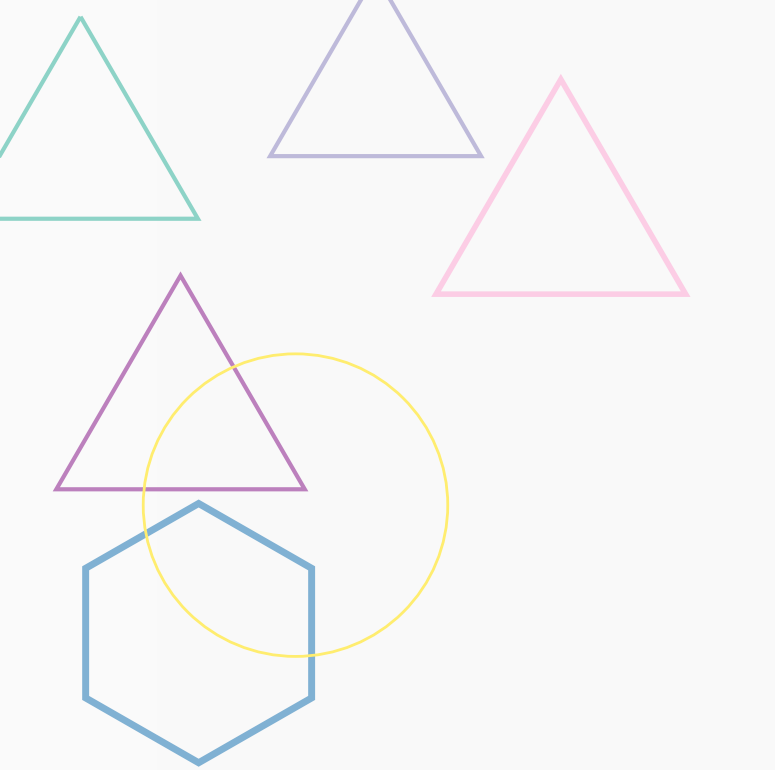[{"shape": "triangle", "thickness": 1.5, "radius": 0.87, "center": [0.104, 0.803]}, {"shape": "triangle", "thickness": 1.5, "radius": 0.79, "center": [0.485, 0.876]}, {"shape": "hexagon", "thickness": 2.5, "radius": 0.84, "center": [0.256, 0.178]}, {"shape": "triangle", "thickness": 2, "radius": 0.93, "center": [0.724, 0.711]}, {"shape": "triangle", "thickness": 1.5, "radius": 0.93, "center": [0.233, 0.457]}, {"shape": "circle", "thickness": 1, "radius": 0.98, "center": [0.381, 0.344]}]